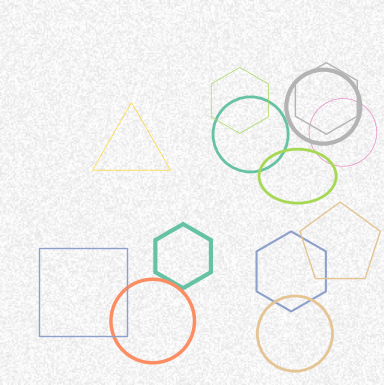[{"shape": "circle", "thickness": 2, "radius": 0.49, "center": [0.651, 0.651]}, {"shape": "hexagon", "thickness": 3, "radius": 0.42, "center": [0.476, 0.335]}, {"shape": "circle", "thickness": 2.5, "radius": 0.54, "center": [0.397, 0.166]}, {"shape": "square", "thickness": 1, "radius": 0.57, "center": [0.216, 0.241]}, {"shape": "hexagon", "thickness": 1.5, "radius": 0.52, "center": [0.756, 0.295]}, {"shape": "circle", "thickness": 0.5, "radius": 0.44, "center": [0.891, 0.656]}, {"shape": "oval", "thickness": 2, "radius": 0.5, "center": [0.773, 0.542]}, {"shape": "hexagon", "thickness": 0.5, "radius": 0.43, "center": [0.623, 0.739]}, {"shape": "triangle", "thickness": 0.5, "radius": 0.59, "center": [0.342, 0.617]}, {"shape": "circle", "thickness": 2, "radius": 0.49, "center": [0.766, 0.134]}, {"shape": "pentagon", "thickness": 1, "radius": 0.55, "center": [0.884, 0.365]}, {"shape": "circle", "thickness": 3, "radius": 0.48, "center": [0.84, 0.723]}, {"shape": "hexagon", "thickness": 1, "radius": 0.46, "center": [0.848, 0.744]}]